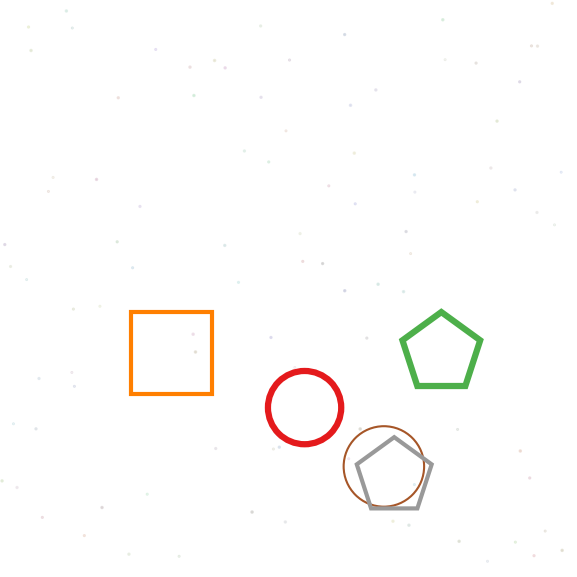[{"shape": "circle", "thickness": 3, "radius": 0.32, "center": [0.527, 0.293]}, {"shape": "pentagon", "thickness": 3, "radius": 0.35, "center": [0.764, 0.388]}, {"shape": "square", "thickness": 2, "radius": 0.35, "center": [0.297, 0.388]}, {"shape": "circle", "thickness": 1, "radius": 0.35, "center": [0.665, 0.191]}, {"shape": "pentagon", "thickness": 2, "radius": 0.34, "center": [0.683, 0.174]}]